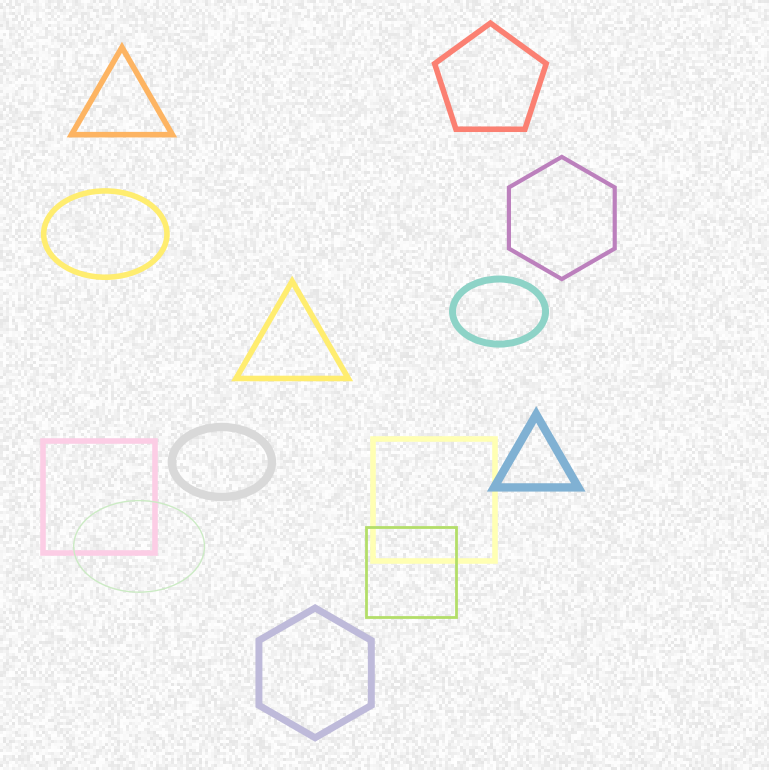[{"shape": "oval", "thickness": 2.5, "radius": 0.3, "center": [0.648, 0.595]}, {"shape": "square", "thickness": 2, "radius": 0.4, "center": [0.563, 0.35]}, {"shape": "hexagon", "thickness": 2.5, "radius": 0.42, "center": [0.409, 0.126]}, {"shape": "pentagon", "thickness": 2, "radius": 0.38, "center": [0.637, 0.894]}, {"shape": "triangle", "thickness": 3, "radius": 0.32, "center": [0.696, 0.399]}, {"shape": "triangle", "thickness": 2, "radius": 0.38, "center": [0.158, 0.863]}, {"shape": "square", "thickness": 1, "radius": 0.29, "center": [0.534, 0.257]}, {"shape": "square", "thickness": 2, "radius": 0.36, "center": [0.128, 0.355]}, {"shape": "oval", "thickness": 3, "radius": 0.33, "center": [0.288, 0.4]}, {"shape": "hexagon", "thickness": 1.5, "radius": 0.4, "center": [0.73, 0.717]}, {"shape": "oval", "thickness": 0.5, "radius": 0.42, "center": [0.181, 0.29]}, {"shape": "triangle", "thickness": 2, "radius": 0.42, "center": [0.379, 0.551]}, {"shape": "oval", "thickness": 2, "radius": 0.4, "center": [0.137, 0.696]}]